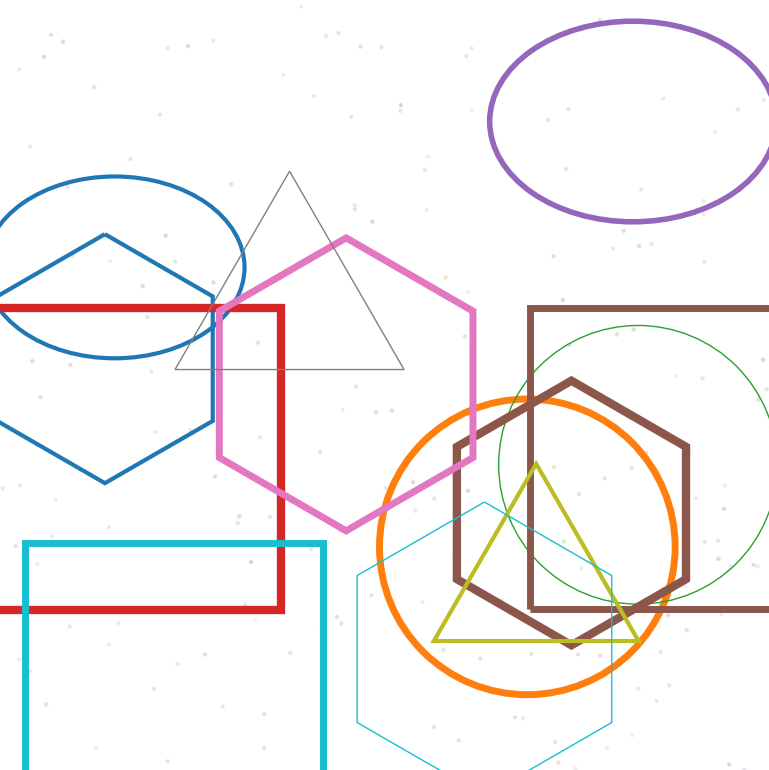[{"shape": "oval", "thickness": 1.5, "radius": 0.84, "center": [0.149, 0.653]}, {"shape": "hexagon", "thickness": 1.5, "radius": 0.81, "center": [0.136, 0.534]}, {"shape": "circle", "thickness": 2.5, "radius": 0.96, "center": [0.685, 0.29]}, {"shape": "circle", "thickness": 0.5, "radius": 0.9, "center": [0.829, 0.396]}, {"shape": "square", "thickness": 3, "radius": 0.98, "center": [0.168, 0.404]}, {"shape": "oval", "thickness": 2, "radius": 0.93, "center": [0.822, 0.842]}, {"shape": "hexagon", "thickness": 3, "radius": 0.86, "center": [0.742, 0.334]}, {"shape": "square", "thickness": 2.5, "radius": 0.97, "center": [0.883, 0.404]}, {"shape": "hexagon", "thickness": 2.5, "radius": 0.95, "center": [0.45, 0.501]}, {"shape": "triangle", "thickness": 0.5, "radius": 0.86, "center": [0.376, 0.606]}, {"shape": "triangle", "thickness": 1.5, "radius": 0.77, "center": [0.696, 0.244]}, {"shape": "square", "thickness": 2.5, "radius": 0.97, "center": [0.227, 0.101]}, {"shape": "hexagon", "thickness": 0.5, "radius": 0.95, "center": [0.629, 0.157]}]